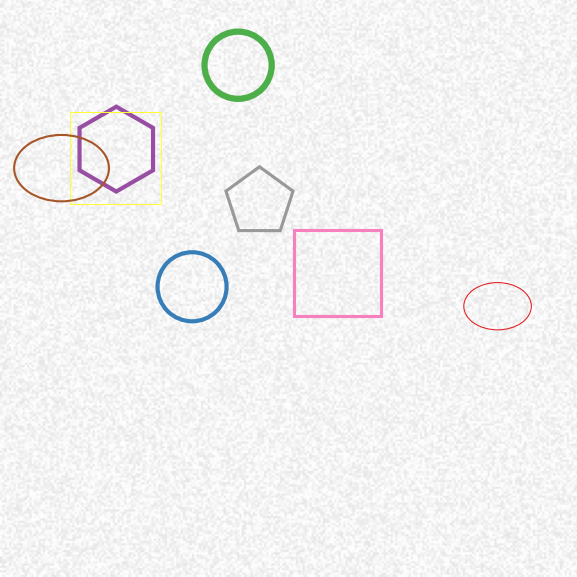[{"shape": "oval", "thickness": 0.5, "radius": 0.29, "center": [0.862, 0.469]}, {"shape": "circle", "thickness": 2, "radius": 0.3, "center": [0.333, 0.503]}, {"shape": "circle", "thickness": 3, "radius": 0.29, "center": [0.412, 0.886]}, {"shape": "hexagon", "thickness": 2, "radius": 0.37, "center": [0.201, 0.741]}, {"shape": "square", "thickness": 0.5, "radius": 0.4, "center": [0.2, 0.726]}, {"shape": "oval", "thickness": 1, "radius": 0.41, "center": [0.107, 0.708]}, {"shape": "square", "thickness": 1.5, "radius": 0.38, "center": [0.584, 0.526]}, {"shape": "pentagon", "thickness": 1.5, "radius": 0.31, "center": [0.449, 0.649]}]